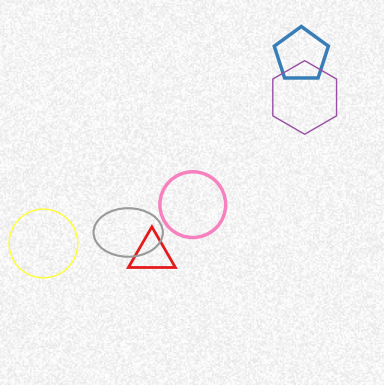[{"shape": "triangle", "thickness": 2, "radius": 0.35, "center": [0.395, 0.34]}, {"shape": "pentagon", "thickness": 2.5, "radius": 0.37, "center": [0.783, 0.857]}, {"shape": "hexagon", "thickness": 1, "radius": 0.48, "center": [0.791, 0.747]}, {"shape": "circle", "thickness": 1, "radius": 0.45, "center": [0.113, 0.368]}, {"shape": "circle", "thickness": 2.5, "radius": 0.43, "center": [0.501, 0.468]}, {"shape": "oval", "thickness": 1.5, "radius": 0.45, "center": [0.333, 0.396]}]